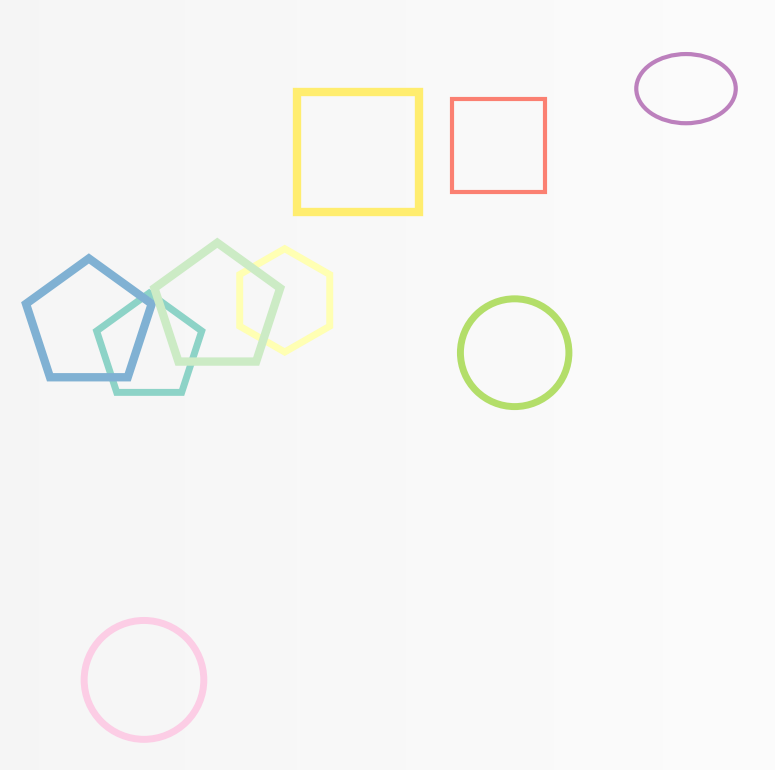[{"shape": "pentagon", "thickness": 2.5, "radius": 0.36, "center": [0.192, 0.548]}, {"shape": "hexagon", "thickness": 2.5, "radius": 0.34, "center": [0.367, 0.61]}, {"shape": "square", "thickness": 1.5, "radius": 0.3, "center": [0.644, 0.811]}, {"shape": "pentagon", "thickness": 3, "radius": 0.43, "center": [0.115, 0.579]}, {"shape": "circle", "thickness": 2.5, "radius": 0.35, "center": [0.664, 0.542]}, {"shape": "circle", "thickness": 2.5, "radius": 0.39, "center": [0.186, 0.117]}, {"shape": "oval", "thickness": 1.5, "radius": 0.32, "center": [0.885, 0.885]}, {"shape": "pentagon", "thickness": 3, "radius": 0.43, "center": [0.28, 0.599]}, {"shape": "square", "thickness": 3, "radius": 0.39, "center": [0.462, 0.803]}]